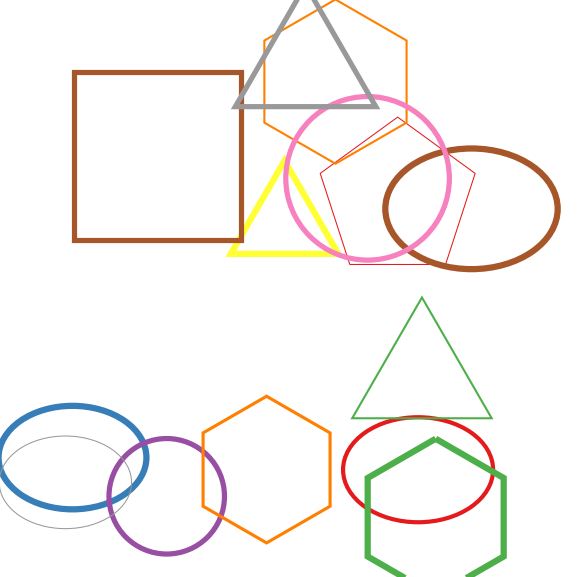[{"shape": "oval", "thickness": 2, "radius": 0.65, "center": [0.724, 0.186]}, {"shape": "pentagon", "thickness": 0.5, "radius": 0.71, "center": [0.689, 0.655]}, {"shape": "oval", "thickness": 3, "radius": 0.64, "center": [0.126, 0.207]}, {"shape": "hexagon", "thickness": 3, "radius": 0.68, "center": [0.754, 0.103]}, {"shape": "triangle", "thickness": 1, "radius": 0.7, "center": [0.731, 0.345]}, {"shape": "circle", "thickness": 2.5, "radius": 0.5, "center": [0.289, 0.14]}, {"shape": "hexagon", "thickness": 1.5, "radius": 0.63, "center": [0.462, 0.186]}, {"shape": "hexagon", "thickness": 1, "radius": 0.71, "center": [0.581, 0.858]}, {"shape": "triangle", "thickness": 3, "radius": 0.54, "center": [0.493, 0.613]}, {"shape": "oval", "thickness": 3, "radius": 0.75, "center": [0.816, 0.638]}, {"shape": "square", "thickness": 2.5, "radius": 0.72, "center": [0.273, 0.729]}, {"shape": "circle", "thickness": 2.5, "radius": 0.71, "center": [0.636, 0.69]}, {"shape": "triangle", "thickness": 2.5, "radius": 0.7, "center": [0.529, 0.885]}, {"shape": "oval", "thickness": 0.5, "radius": 0.57, "center": [0.113, 0.164]}]